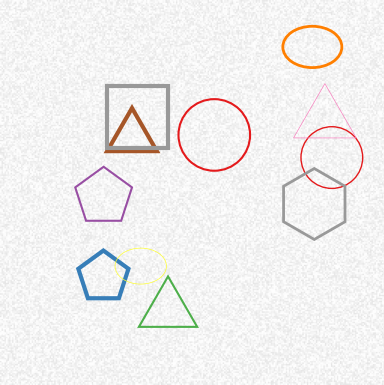[{"shape": "circle", "thickness": 1, "radius": 0.4, "center": [0.862, 0.591]}, {"shape": "circle", "thickness": 1.5, "radius": 0.46, "center": [0.557, 0.65]}, {"shape": "pentagon", "thickness": 3, "radius": 0.34, "center": [0.269, 0.281]}, {"shape": "triangle", "thickness": 1.5, "radius": 0.44, "center": [0.436, 0.195]}, {"shape": "pentagon", "thickness": 1.5, "radius": 0.39, "center": [0.269, 0.489]}, {"shape": "oval", "thickness": 2, "radius": 0.38, "center": [0.811, 0.878]}, {"shape": "oval", "thickness": 0.5, "radius": 0.33, "center": [0.366, 0.309]}, {"shape": "triangle", "thickness": 3, "radius": 0.37, "center": [0.343, 0.645]}, {"shape": "triangle", "thickness": 0.5, "radius": 0.47, "center": [0.844, 0.689]}, {"shape": "hexagon", "thickness": 2, "radius": 0.46, "center": [0.816, 0.47]}, {"shape": "square", "thickness": 3, "radius": 0.4, "center": [0.357, 0.696]}]